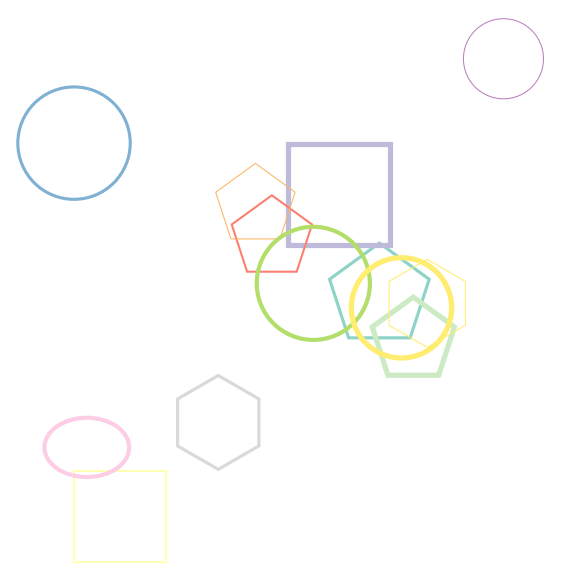[{"shape": "pentagon", "thickness": 1.5, "radius": 0.45, "center": [0.657, 0.488]}, {"shape": "square", "thickness": 1, "radius": 0.39, "center": [0.208, 0.105]}, {"shape": "square", "thickness": 2.5, "radius": 0.44, "center": [0.587, 0.662]}, {"shape": "pentagon", "thickness": 1, "radius": 0.37, "center": [0.471, 0.588]}, {"shape": "circle", "thickness": 1.5, "radius": 0.49, "center": [0.128, 0.751]}, {"shape": "pentagon", "thickness": 0.5, "radius": 0.36, "center": [0.442, 0.644]}, {"shape": "circle", "thickness": 2, "radius": 0.49, "center": [0.543, 0.508]}, {"shape": "oval", "thickness": 2, "radius": 0.37, "center": [0.15, 0.224]}, {"shape": "hexagon", "thickness": 1.5, "radius": 0.41, "center": [0.378, 0.268]}, {"shape": "circle", "thickness": 0.5, "radius": 0.35, "center": [0.872, 0.897]}, {"shape": "pentagon", "thickness": 2.5, "radius": 0.37, "center": [0.716, 0.41]}, {"shape": "circle", "thickness": 2.5, "radius": 0.43, "center": [0.695, 0.466]}, {"shape": "hexagon", "thickness": 0.5, "radius": 0.38, "center": [0.74, 0.474]}]